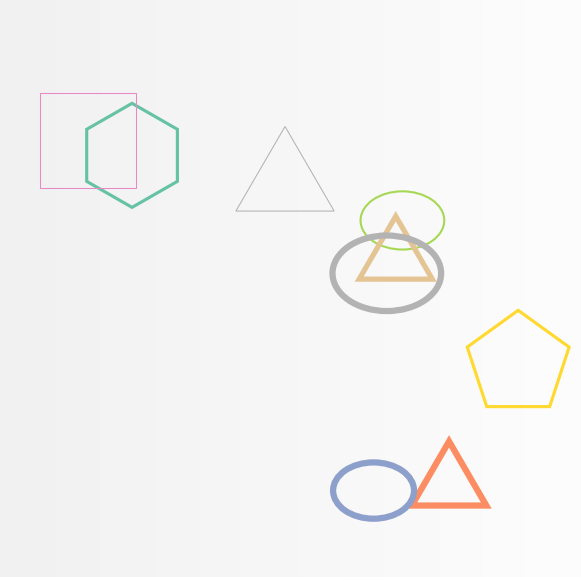[{"shape": "hexagon", "thickness": 1.5, "radius": 0.45, "center": [0.227, 0.73]}, {"shape": "triangle", "thickness": 3, "radius": 0.37, "center": [0.773, 0.161]}, {"shape": "oval", "thickness": 3, "radius": 0.35, "center": [0.643, 0.15]}, {"shape": "square", "thickness": 0.5, "radius": 0.41, "center": [0.151, 0.756]}, {"shape": "oval", "thickness": 1, "radius": 0.36, "center": [0.692, 0.617]}, {"shape": "pentagon", "thickness": 1.5, "radius": 0.46, "center": [0.892, 0.37]}, {"shape": "triangle", "thickness": 2.5, "radius": 0.36, "center": [0.681, 0.552]}, {"shape": "triangle", "thickness": 0.5, "radius": 0.49, "center": [0.49, 0.682]}, {"shape": "oval", "thickness": 3, "radius": 0.47, "center": [0.665, 0.526]}]